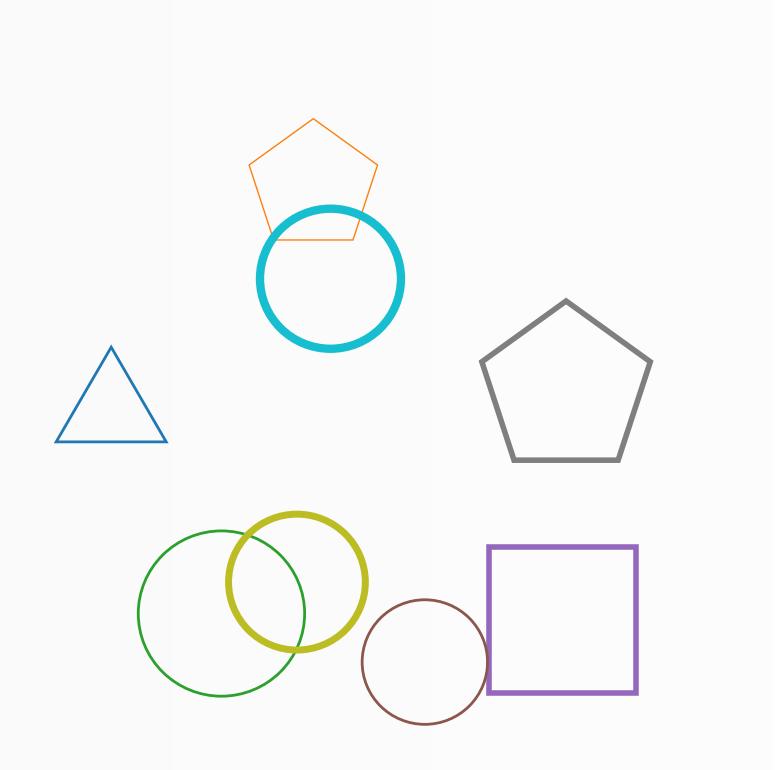[{"shape": "triangle", "thickness": 1, "radius": 0.41, "center": [0.143, 0.467]}, {"shape": "pentagon", "thickness": 0.5, "radius": 0.44, "center": [0.404, 0.759]}, {"shape": "circle", "thickness": 1, "radius": 0.54, "center": [0.286, 0.203]}, {"shape": "square", "thickness": 2, "radius": 0.47, "center": [0.726, 0.195]}, {"shape": "circle", "thickness": 1, "radius": 0.4, "center": [0.548, 0.14]}, {"shape": "pentagon", "thickness": 2, "radius": 0.57, "center": [0.73, 0.495]}, {"shape": "circle", "thickness": 2.5, "radius": 0.44, "center": [0.383, 0.244]}, {"shape": "circle", "thickness": 3, "radius": 0.45, "center": [0.426, 0.638]}]